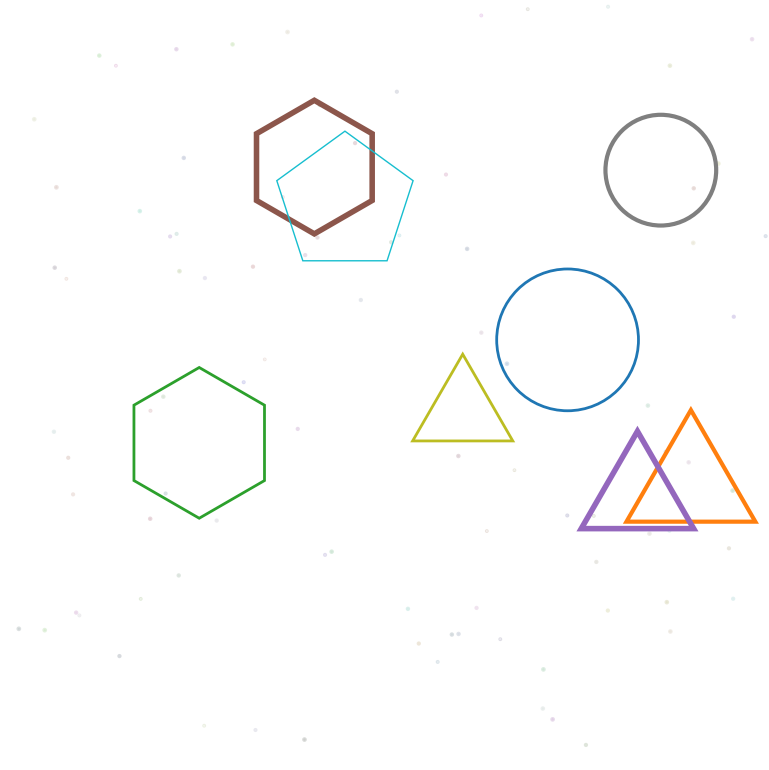[{"shape": "circle", "thickness": 1, "radius": 0.46, "center": [0.737, 0.559]}, {"shape": "triangle", "thickness": 1.5, "radius": 0.48, "center": [0.897, 0.371]}, {"shape": "hexagon", "thickness": 1, "radius": 0.49, "center": [0.259, 0.425]}, {"shape": "triangle", "thickness": 2, "radius": 0.42, "center": [0.828, 0.356]}, {"shape": "hexagon", "thickness": 2, "radius": 0.43, "center": [0.408, 0.783]}, {"shape": "circle", "thickness": 1.5, "radius": 0.36, "center": [0.858, 0.779]}, {"shape": "triangle", "thickness": 1, "radius": 0.38, "center": [0.601, 0.465]}, {"shape": "pentagon", "thickness": 0.5, "radius": 0.47, "center": [0.448, 0.737]}]